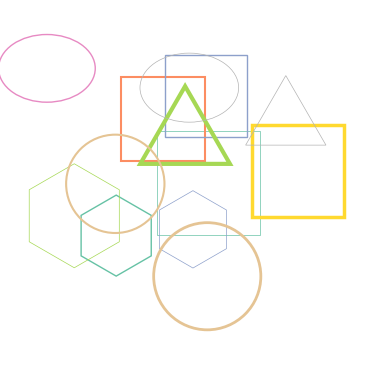[{"shape": "hexagon", "thickness": 1, "radius": 0.53, "center": [0.302, 0.388]}, {"shape": "square", "thickness": 0.5, "radius": 0.67, "center": [0.542, 0.524]}, {"shape": "square", "thickness": 1.5, "radius": 0.55, "center": [0.424, 0.69]}, {"shape": "hexagon", "thickness": 0.5, "radius": 0.5, "center": [0.501, 0.404]}, {"shape": "square", "thickness": 1, "radius": 0.53, "center": [0.535, 0.751]}, {"shape": "oval", "thickness": 1, "radius": 0.63, "center": [0.122, 0.822]}, {"shape": "hexagon", "thickness": 0.5, "radius": 0.68, "center": [0.193, 0.44]}, {"shape": "triangle", "thickness": 3, "radius": 0.67, "center": [0.481, 0.642]}, {"shape": "square", "thickness": 2.5, "radius": 0.6, "center": [0.774, 0.555]}, {"shape": "circle", "thickness": 2, "radius": 0.7, "center": [0.538, 0.282]}, {"shape": "circle", "thickness": 1.5, "radius": 0.64, "center": [0.299, 0.523]}, {"shape": "triangle", "thickness": 0.5, "radius": 0.6, "center": [0.742, 0.683]}, {"shape": "oval", "thickness": 0.5, "radius": 0.64, "center": [0.492, 0.772]}]